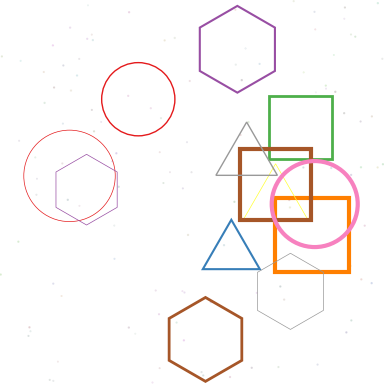[{"shape": "circle", "thickness": 1, "radius": 0.48, "center": [0.359, 0.742]}, {"shape": "circle", "thickness": 0.5, "radius": 0.59, "center": [0.181, 0.543]}, {"shape": "triangle", "thickness": 1.5, "radius": 0.43, "center": [0.601, 0.344]}, {"shape": "square", "thickness": 2, "radius": 0.41, "center": [0.78, 0.668]}, {"shape": "hexagon", "thickness": 1.5, "radius": 0.56, "center": [0.617, 0.872]}, {"shape": "hexagon", "thickness": 0.5, "radius": 0.46, "center": [0.225, 0.507]}, {"shape": "square", "thickness": 3, "radius": 0.48, "center": [0.811, 0.39]}, {"shape": "triangle", "thickness": 0.5, "radius": 0.48, "center": [0.716, 0.478]}, {"shape": "hexagon", "thickness": 2, "radius": 0.54, "center": [0.534, 0.118]}, {"shape": "square", "thickness": 3, "radius": 0.46, "center": [0.715, 0.522]}, {"shape": "circle", "thickness": 3, "radius": 0.56, "center": [0.817, 0.47]}, {"shape": "triangle", "thickness": 1, "radius": 0.46, "center": [0.641, 0.591]}, {"shape": "hexagon", "thickness": 0.5, "radius": 0.49, "center": [0.754, 0.243]}]